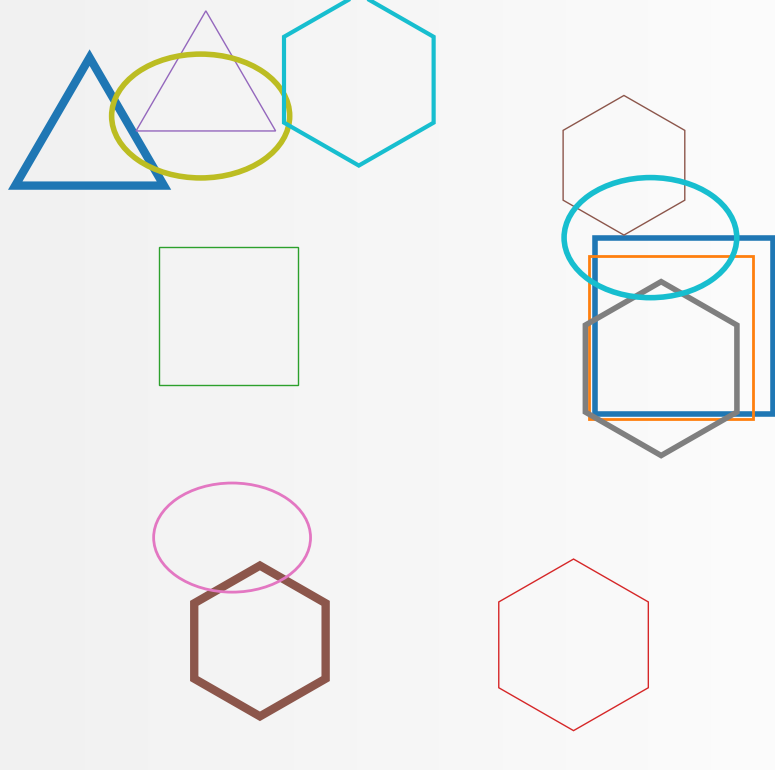[{"shape": "square", "thickness": 2, "radius": 0.57, "center": [0.883, 0.576]}, {"shape": "triangle", "thickness": 3, "radius": 0.55, "center": [0.116, 0.814]}, {"shape": "square", "thickness": 1, "radius": 0.53, "center": [0.866, 0.562]}, {"shape": "square", "thickness": 0.5, "radius": 0.45, "center": [0.295, 0.59]}, {"shape": "hexagon", "thickness": 0.5, "radius": 0.56, "center": [0.74, 0.163]}, {"shape": "triangle", "thickness": 0.5, "radius": 0.52, "center": [0.266, 0.882]}, {"shape": "hexagon", "thickness": 3, "radius": 0.49, "center": [0.335, 0.168]}, {"shape": "hexagon", "thickness": 0.5, "radius": 0.45, "center": [0.805, 0.785]}, {"shape": "oval", "thickness": 1, "radius": 0.51, "center": [0.299, 0.302]}, {"shape": "hexagon", "thickness": 2, "radius": 0.56, "center": [0.853, 0.521]}, {"shape": "oval", "thickness": 2, "radius": 0.57, "center": [0.259, 0.849]}, {"shape": "hexagon", "thickness": 1.5, "radius": 0.56, "center": [0.463, 0.896]}, {"shape": "oval", "thickness": 2, "radius": 0.56, "center": [0.839, 0.691]}]